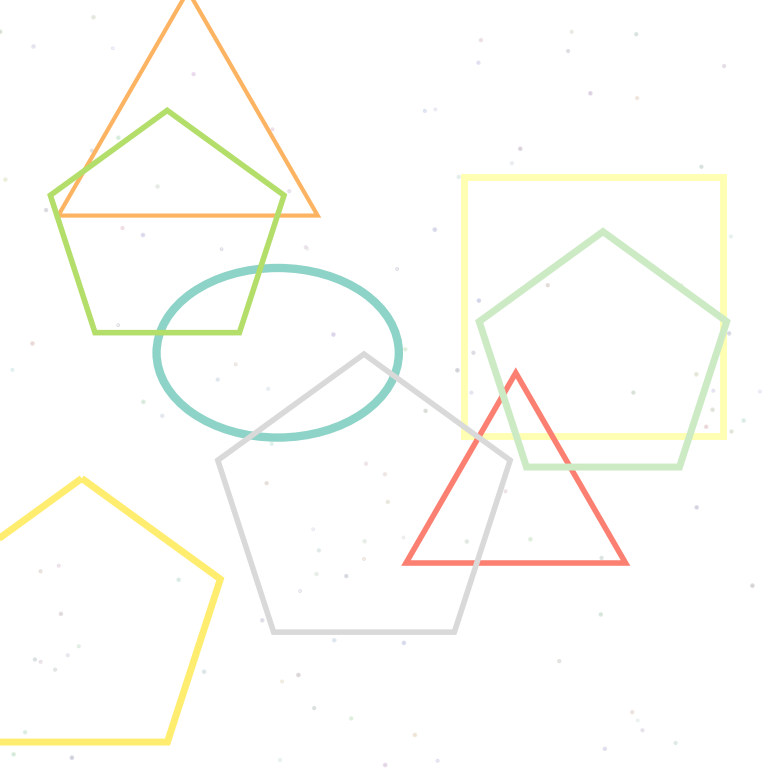[{"shape": "oval", "thickness": 3, "radius": 0.79, "center": [0.361, 0.542]}, {"shape": "square", "thickness": 2.5, "radius": 0.84, "center": [0.771, 0.602]}, {"shape": "triangle", "thickness": 2, "radius": 0.82, "center": [0.67, 0.351]}, {"shape": "triangle", "thickness": 1.5, "radius": 0.97, "center": [0.244, 0.817]}, {"shape": "pentagon", "thickness": 2, "radius": 0.8, "center": [0.217, 0.697]}, {"shape": "pentagon", "thickness": 2, "radius": 1.0, "center": [0.473, 0.341]}, {"shape": "pentagon", "thickness": 2.5, "radius": 0.85, "center": [0.783, 0.53]}, {"shape": "pentagon", "thickness": 2.5, "radius": 0.95, "center": [0.106, 0.189]}]